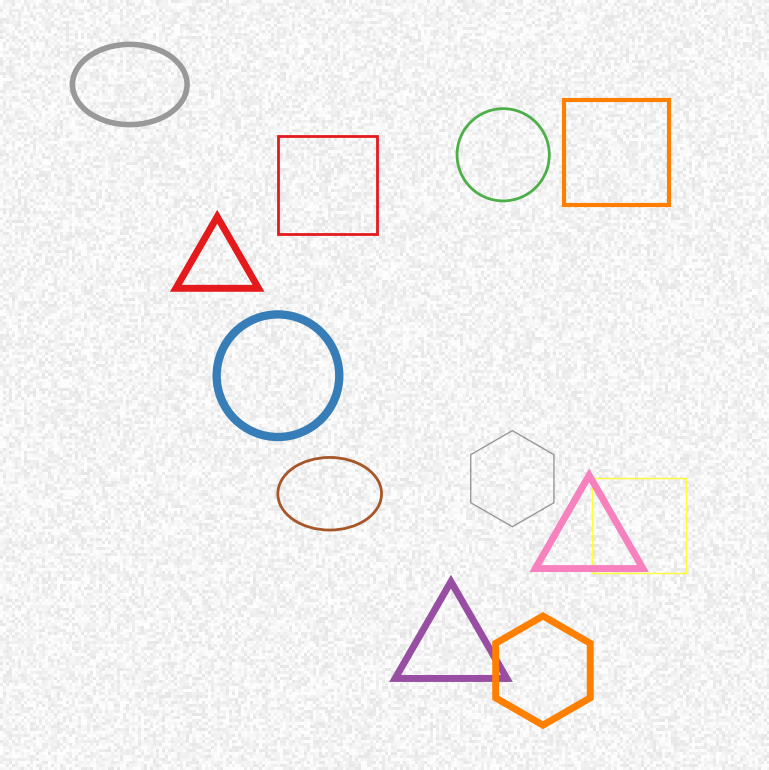[{"shape": "square", "thickness": 1, "radius": 0.32, "center": [0.425, 0.759]}, {"shape": "triangle", "thickness": 2.5, "radius": 0.31, "center": [0.282, 0.657]}, {"shape": "circle", "thickness": 3, "radius": 0.4, "center": [0.361, 0.512]}, {"shape": "circle", "thickness": 1, "radius": 0.3, "center": [0.653, 0.799]}, {"shape": "triangle", "thickness": 2.5, "radius": 0.42, "center": [0.586, 0.161]}, {"shape": "square", "thickness": 1.5, "radius": 0.34, "center": [0.801, 0.802]}, {"shape": "hexagon", "thickness": 2.5, "radius": 0.35, "center": [0.705, 0.129]}, {"shape": "square", "thickness": 0.5, "radius": 0.31, "center": [0.83, 0.318]}, {"shape": "oval", "thickness": 1, "radius": 0.34, "center": [0.428, 0.359]}, {"shape": "triangle", "thickness": 2.5, "radius": 0.4, "center": [0.765, 0.302]}, {"shape": "hexagon", "thickness": 0.5, "radius": 0.31, "center": [0.665, 0.378]}, {"shape": "oval", "thickness": 2, "radius": 0.37, "center": [0.169, 0.89]}]